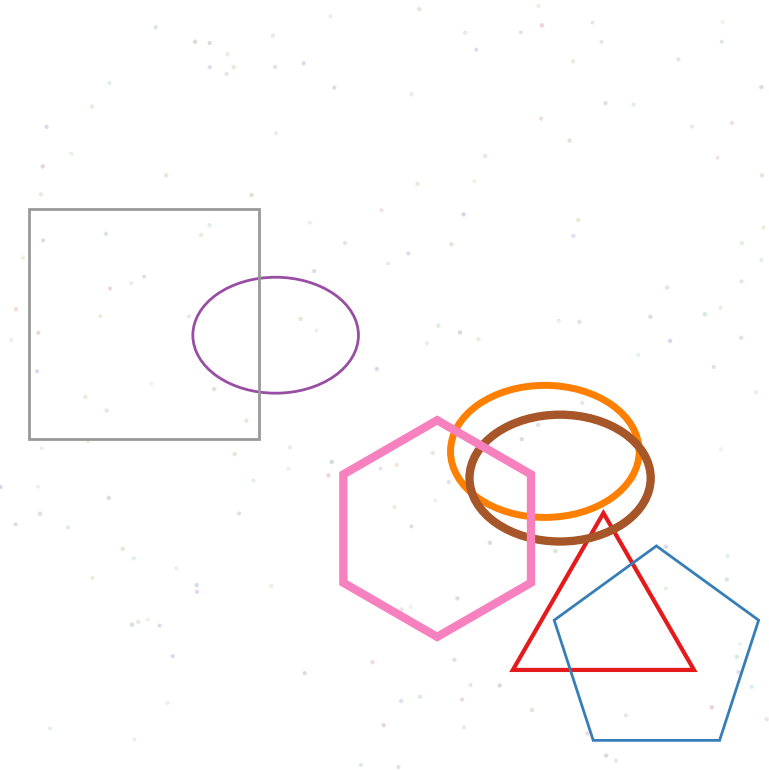[{"shape": "triangle", "thickness": 1.5, "radius": 0.68, "center": [0.784, 0.198]}, {"shape": "pentagon", "thickness": 1, "radius": 0.7, "center": [0.852, 0.151]}, {"shape": "oval", "thickness": 1, "radius": 0.54, "center": [0.358, 0.565]}, {"shape": "oval", "thickness": 2.5, "radius": 0.61, "center": [0.708, 0.414]}, {"shape": "oval", "thickness": 3, "radius": 0.59, "center": [0.727, 0.379]}, {"shape": "hexagon", "thickness": 3, "radius": 0.7, "center": [0.568, 0.314]}, {"shape": "square", "thickness": 1, "radius": 0.75, "center": [0.187, 0.579]}]